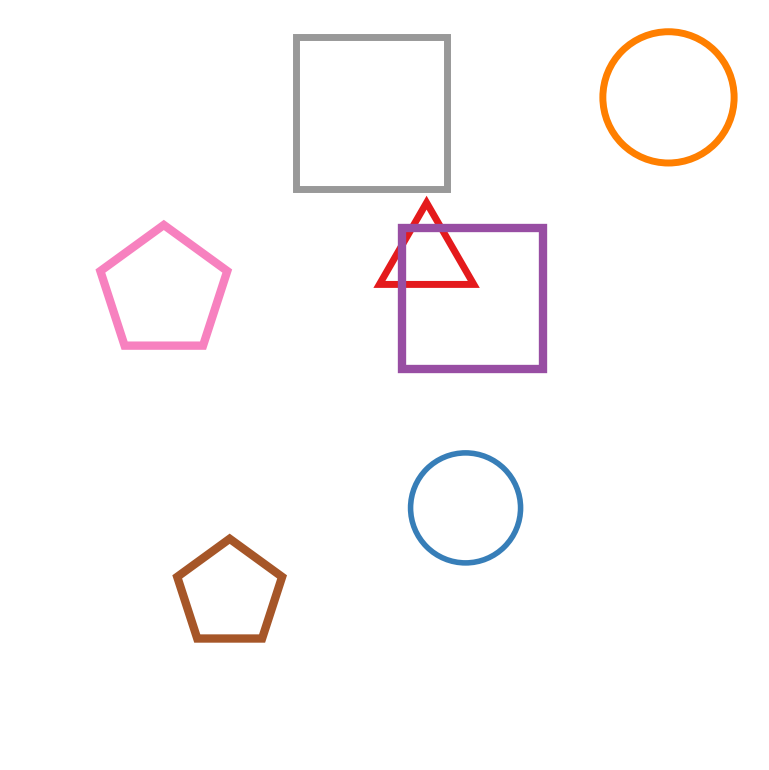[{"shape": "triangle", "thickness": 2.5, "radius": 0.35, "center": [0.554, 0.666]}, {"shape": "circle", "thickness": 2, "radius": 0.36, "center": [0.605, 0.34]}, {"shape": "square", "thickness": 3, "radius": 0.46, "center": [0.613, 0.612]}, {"shape": "circle", "thickness": 2.5, "radius": 0.43, "center": [0.868, 0.874]}, {"shape": "pentagon", "thickness": 3, "radius": 0.36, "center": [0.298, 0.229]}, {"shape": "pentagon", "thickness": 3, "radius": 0.43, "center": [0.213, 0.621]}, {"shape": "square", "thickness": 2.5, "radius": 0.49, "center": [0.482, 0.853]}]